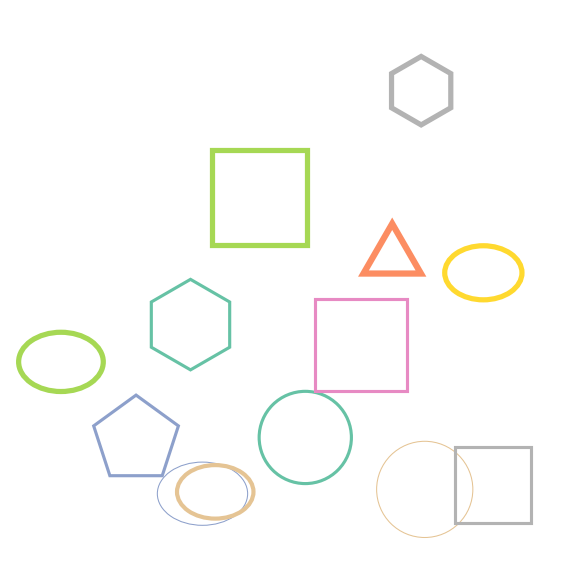[{"shape": "hexagon", "thickness": 1.5, "radius": 0.39, "center": [0.33, 0.437]}, {"shape": "circle", "thickness": 1.5, "radius": 0.4, "center": [0.529, 0.242]}, {"shape": "triangle", "thickness": 3, "radius": 0.29, "center": [0.679, 0.554]}, {"shape": "oval", "thickness": 0.5, "radius": 0.39, "center": [0.351, 0.144]}, {"shape": "pentagon", "thickness": 1.5, "radius": 0.39, "center": [0.236, 0.238]}, {"shape": "square", "thickness": 1.5, "radius": 0.4, "center": [0.625, 0.402]}, {"shape": "oval", "thickness": 2.5, "radius": 0.37, "center": [0.106, 0.372]}, {"shape": "square", "thickness": 2.5, "radius": 0.41, "center": [0.45, 0.658]}, {"shape": "oval", "thickness": 2.5, "radius": 0.33, "center": [0.837, 0.527]}, {"shape": "oval", "thickness": 2, "radius": 0.33, "center": [0.373, 0.147]}, {"shape": "circle", "thickness": 0.5, "radius": 0.42, "center": [0.735, 0.152]}, {"shape": "square", "thickness": 1.5, "radius": 0.33, "center": [0.853, 0.16]}, {"shape": "hexagon", "thickness": 2.5, "radius": 0.3, "center": [0.729, 0.842]}]